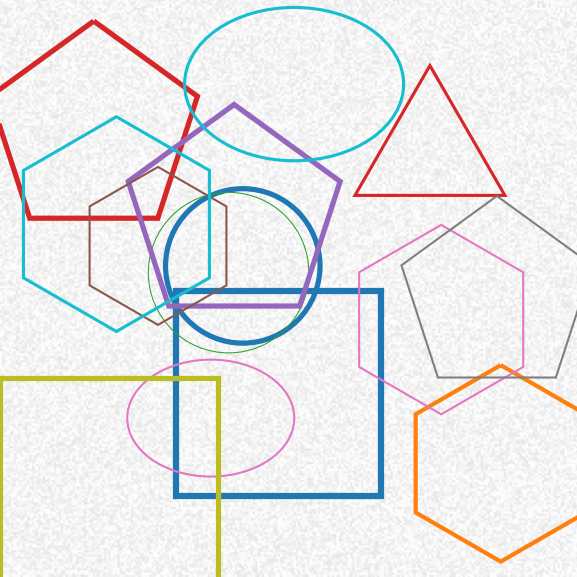[{"shape": "circle", "thickness": 2.5, "radius": 0.67, "center": [0.42, 0.539]}, {"shape": "square", "thickness": 3, "radius": 0.89, "center": [0.483, 0.318]}, {"shape": "hexagon", "thickness": 2, "radius": 0.85, "center": [0.867, 0.197]}, {"shape": "circle", "thickness": 0.5, "radius": 0.69, "center": [0.396, 0.527]}, {"shape": "triangle", "thickness": 1.5, "radius": 0.75, "center": [0.744, 0.736]}, {"shape": "pentagon", "thickness": 2.5, "radius": 0.94, "center": [0.162, 0.774]}, {"shape": "pentagon", "thickness": 2.5, "radius": 0.96, "center": [0.405, 0.625]}, {"shape": "hexagon", "thickness": 1, "radius": 0.68, "center": [0.274, 0.573]}, {"shape": "hexagon", "thickness": 1, "radius": 0.82, "center": [0.764, 0.446]}, {"shape": "oval", "thickness": 1, "radius": 0.72, "center": [0.365, 0.275]}, {"shape": "pentagon", "thickness": 1, "radius": 0.87, "center": [0.86, 0.486]}, {"shape": "square", "thickness": 2.5, "radius": 0.94, "center": [0.189, 0.157]}, {"shape": "oval", "thickness": 1.5, "radius": 0.95, "center": [0.509, 0.854]}, {"shape": "hexagon", "thickness": 1.5, "radius": 0.93, "center": [0.202, 0.611]}]